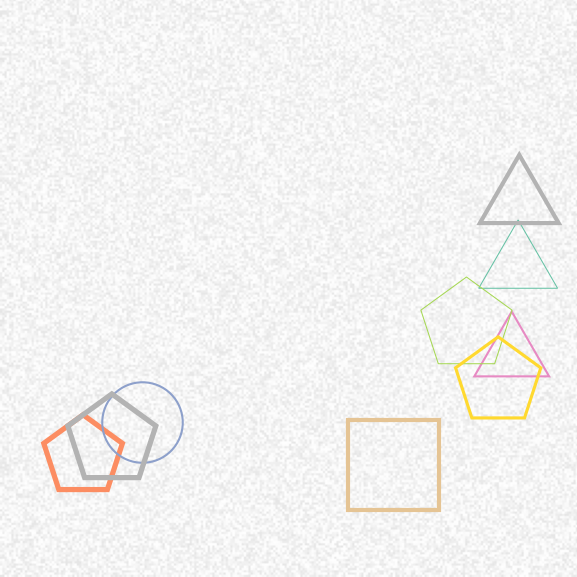[{"shape": "triangle", "thickness": 0.5, "radius": 0.39, "center": [0.897, 0.539]}, {"shape": "pentagon", "thickness": 2.5, "radius": 0.36, "center": [0.144, 0.209]}, {"shape": "circle", "thickness": 1, "radius": 0.35, "center": [0.247, 0.268]}, {"shape": "triangle", "thickness": 1, "radius": 0.37, "center": [0.886, 0.385]}, {"shape": "pentagon", "thickness": 0.5, "radius": 0.42, "center": [0.808, 0.436]}, {"shape": "pentagon", "thickness": 1.5, "radius": 0.39, "center": [0.863, 0.338]}, {"shape": "square", "thickness": 2, "radius": 0.39, "center": [0.681, 0.194]}, {"shape": "triangle", "thickness": 2, "radius": 0.39, "center": [0.899, 0.652]}, {"shape": "pentagon", "thickness": 2.5, "radius": 0.4, "center": [0.194, 0.237]}]